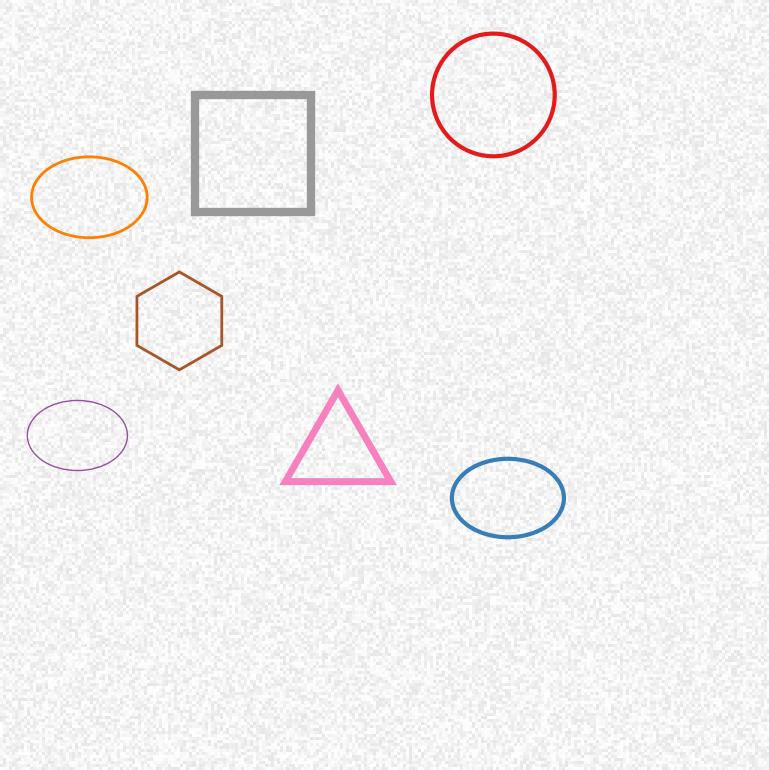[{"shape": "circle", "thickness": 1.5, "radius": 0.4, "center": [0.641, 0.877]}, {"shape": "oval", "thickness": 1.5, "radius": 0.36, "center": [0.66, 0.353]}, {"shape": "oval", "thickness": 0.5, "radius": 0.33, "center": [0.1, 0.434]}, {"shape": "oval", "thickness": 1, "radius": 0.38, "center": [0.116, 0.744]}, {"shape": "hexagon", "thickness": 1, "radius": 0.32, "center": [0.233, 0.583]}, {"shape": "triangle", "thickness": 2.5, "radius": 0.4, "center": [0.439, 0.414]}, {"shape": "square", "thickness": 3, "radius": 0.38, "center": [0.329, 0.8]}]